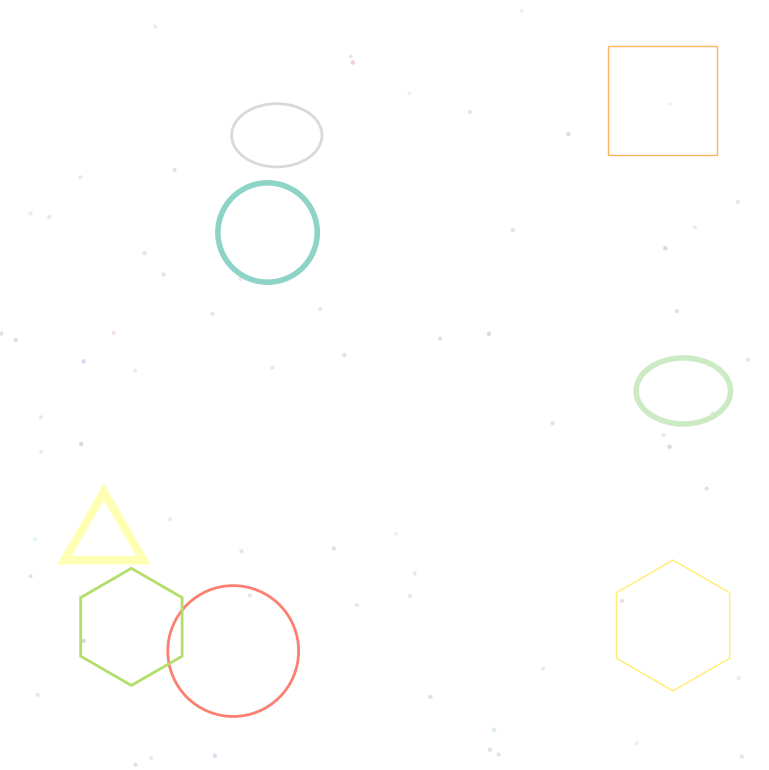[{"shape": "circle", "thickness": 2, "radius": 0.32, "center": [0.347, 0.698]}, {"shape": "triangle", "thickness": 3, "radius": 0.3, "center": [0.135, 0.302]}, {"shape": "circle", "thickness": 1, "radius": 0.42, "center": [0.303, 0.154]}, {"shape": "square", "thickness": 0.5, "radius": 0.35, "center": [0.86, 0.869]}, {"shape": "hexagon", "thickness": 1, "radius": 0.38, "center": [0.171, 0.186]}, {"shape": "oval", "thickness": 1, "radius": 0.29, "center": [0.359, 0.824]}, {"shape": "oval", "thickness": 2, "radius": 0.31, "center": [0.887, 0.492]}, {"shape": "hexagon", "thickness": 0.5, "radius": 0.42, "center": [0.874, 0.188]}]